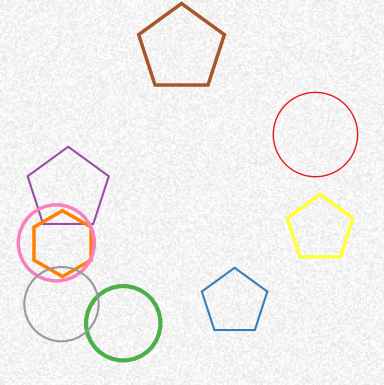[{"shape": "circle", "thickness": 1, "radius": 0.55, "center": [0.819, 0.651]}, {"shape": "pentagon", "thickness": 1.5, "radius": 0.45, "center": [0.609, 0.215]}, {"shape": "circle", "thickness": 3, "radius": 0.48, "center": [0.32, 0.16]}, {"shape": "pentagon", "thickness": 1.5, "radius": 0.55, "center": [0.177, 0.508]}, {"shape": "hexagon", "thickness": 2.5, "radius": 0.43, "center": [0.162, 0.367]}, {"shape": "pentagon", "thickness": 2.5, "radius": 0.45, "center": [0.832, 0.405]}, {"shape": "pentagon", "thickness": 2.5, "radius": 0.59, "center": [0.471, 0.874]}, {"shape": "circle", "thickness": 2.5, "radius": 0.49, "center": [0.146, 0.369]}, {"shape": "circle", "thickness": 1.5, "radius": 0.48, "center": [0.16, 0.21]}]